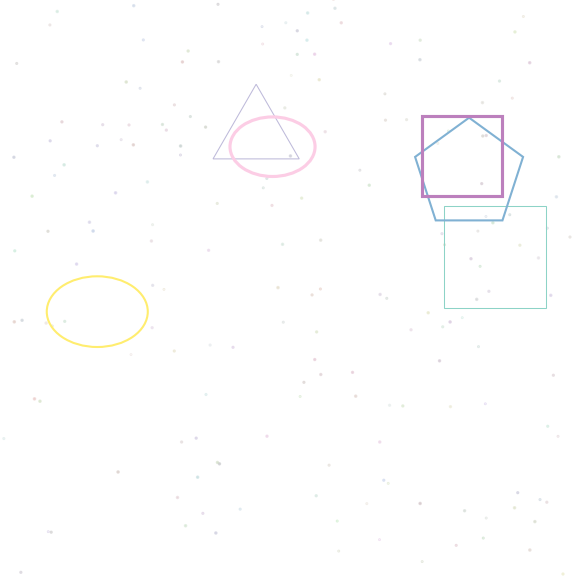[{"shape": "square", "thickness": 0.5, "radius": 0.44, "center": [0.857, 0.554]}, {"shape": "triangle", "thickness": 0.5, "radius": 0.43, "center": [0.444, 0.767]}, {"shape": "pentagon", "thickness": 1, "radius": 0.49, "center": [0.812, 0.697]}, {"shape": "oval", "thickness": 1.5, "radius": 0.37, "center": [0.472, 0.745]}, {"shape": "square", "thickness": 1.5, "radius": 0.35, "center": [0.8, 0.729]}, {"shape": "oval", "thickness": 1, "radius": 0.44, "center": [0.168, 0.459]}]